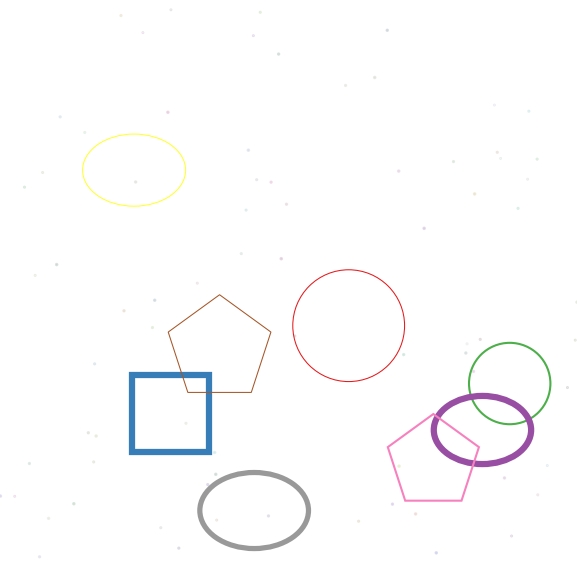[{"shape": "circle", "thickness": 0.5, "radius": 0.48, "center": [0.604, 0.435]}, {"shape": "square", "thickness": 3, "radius": 0.33, "center": [0.296, 0.283]}, {"shape": "circle", "thickness": 1, "radius": 0.35, "center": [0.883, 0.335]}, {"shape": "oval", "thickness": 3, "radius": 0.42, "center": [0.835, 0.255]}, {"shape": "oval", "thickness": 0.5, "radius": 0.45, "center": [0.232, 0.705]}, {"shape": "pentagon", "thickness": 0.5, "radius": 0.47, "center": [0.38, 0.395]}, {"shape": "pentagon", "thickness": 1, "radius": 0.41, "center": [0.75, 0.199]}, {"shape": "oval", "thickness": 2.5, "radius": 0.47, "center": [0.44, 0.115]}]